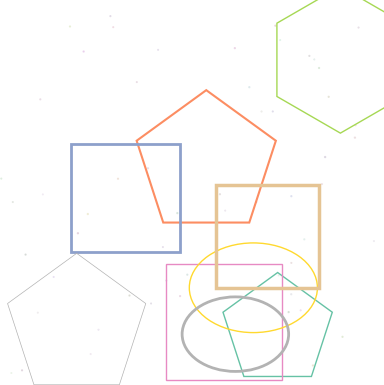[{"shape": "pentagon", "thickness": 1, "radius": 0.75, "center": [0.721, 0.143]}, {"shape": "pentagon", "thickness": 1.5, "radius": 0.95, "center": [0.536, 0.576]}, {"shape": "square", "thickness": 2, "radius": 0.71, "center": [0.325, 0.486]}, {"shape": "square", "thickness": 1, "radius": 0.76, "center": [0.582, 0.164]}, {"shape": "hexagon", "thickness": 1, "radius": 0.95, "center": [0.884, 0.845]}, {"shape": "oval", "thickness": 1, "radius": 0.83, "center": [0.658, 0.253]}, {"shape": "square", "thickness": 2.5, "radius": 0.67, "center": [0.694, 0.387]}, {"shape": "oval", "thickness": 2, "radius": 0.69, "center": [0.611, 0.132]}, {"shape": "pentagon", "thickness": 0.5, "radius": 0.94, "center": [0.199, 0.153]}]